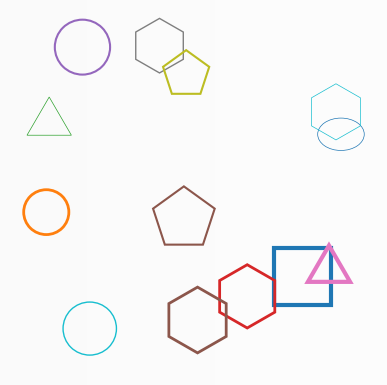[{"shape": "oval", "thickness": 0.5, "radius": 0.3, "center": [0.88, 0.651]}, {"shape": "square", "thickness": 3, "radius": 0.37, "center": [0.781, 0.282]}, {"shape": "circle", "thickness": 2, "radius": 0.29, "center": [0.119, 0.449]}, {"shape": "triangle", "thickness": 0.5, "radius": 0.33, "center": [0.127, 0.682]}, {"shape": "hexagon", "thickness": 2, "radius": 0.41, "center": [0.638, 0.23]}, {"shape": "circle", "thickness": 1.5, "radius": 0.36, "center": [0.213, 0.878]}, {"shape": "hexagon", "thickness": 2, "radius": 0.43, "center": [0.51, 0.169]}, {"shape": "pentagon", "thickness": 1.5, "radius": 0.42, "center": [0.475, 0.432]}, {"shape": "triangle", "thickness": 3, "radius": 0.31, "center": [0.849, 0.299]}, {"shape": "hexagon", "thickness": 1, "radius": 0.35, "center": [0.412, 0.881]}, {"shape": "pentagon", "thickness": 1.5, "radius": 0.31, "center": [0.48, 0.807]}, {"shape": "circle", "thickness": 1, "radius": 0.34, "center": [0.232, 0.147]}, {"shape": "hexagon", "thickness": 0.5, "radius": 0.36, "center": [0.867, 0.71]}]